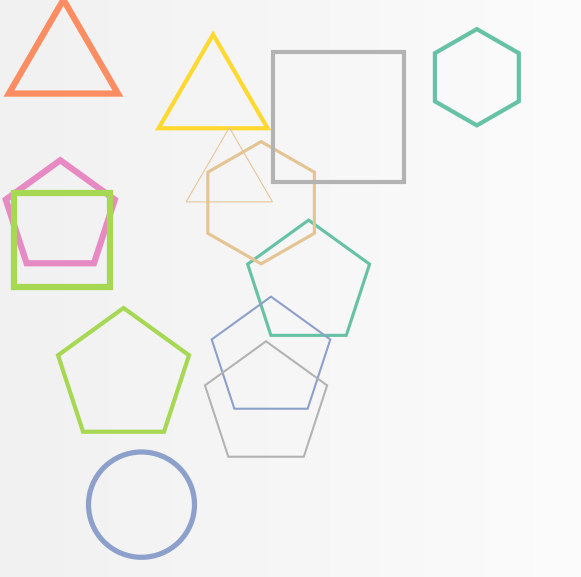[{"shape": "pentagon", "thickness": 1.5, "radius": 0.55, "center": [0.531, 0.508]}, {"shape": "hexagon", "thickness": 2, "radius": 0.42, "center": [0.82, 0.865]}, {"shape": "triangle", "thickness": 3, "radius": 0.54, "center": [0.109, 0.891]}, {"shape": "pentagon", "thickness": 1, "radius": 0.54, "center": [0.466, 0.378]}, {"shape": "circle", "thickness": 2.5, "radius": 0.46, "center": [0.243, 0.125]}, {"shape": "pentagon", "thickness": 3, "radius": 0.49, "center": [0.104, 0.623]}, {"shape": "square", "thickness": 3, "radius": 0.41, "center": [0.107, 0.584]}, {"shape": "pentagon", "thickness": 2, "radius": 0.59, "center": [0.213, 0.347]}, {"shape": "triangle", "thickness": 2, "radius": 0.54, "center": [0.367, 0.831]}, {"shape": "triangle", "thickness": 0.5, "radius": 0.43, "center": [0.395, 0.692]}, {"shape": "hexagon", "thickness": 1.5, "radius": 0.53, "center": [0.449, 0.648]}, {"shape": "pentagon", "thickness": 1, "radius": 0.55, "center": [0.458, 0.298]}, {"shape": "square", "thickness": 2, "radius": 0.56, "center": [0.582, 0.797]}]